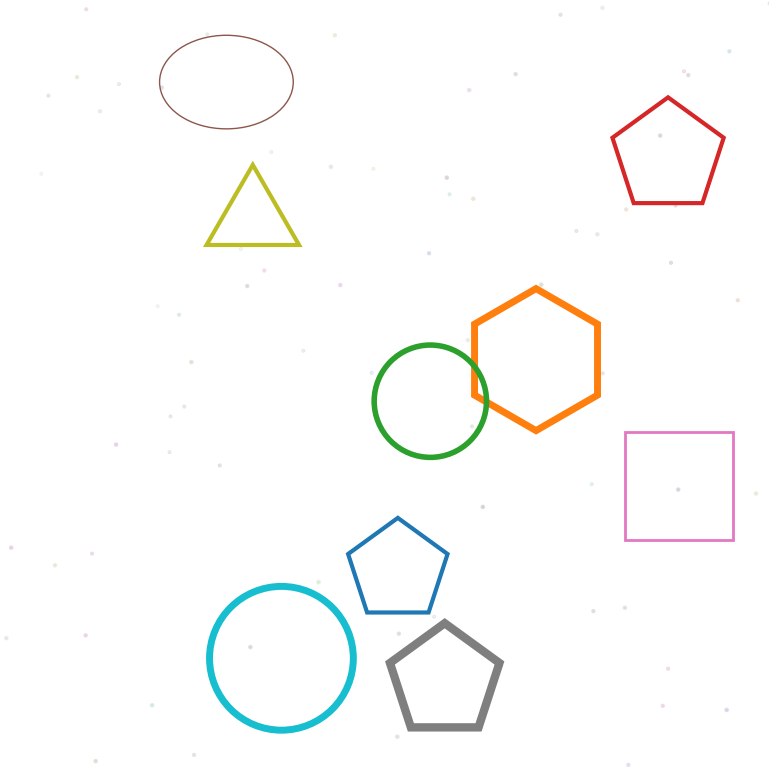[{"shape": "pentagon", "thickness": 1.5, "radius": 0.34, "center": [0.517, 0.259]}, {"shape": "hexagon", "thickness": 2.5, "radius": 0.46, "center": [0.696, 0.533]}, {"shape": "circle", "thickness": 2, "radius": 0.36, "center": [0.559, 0.479]}, {"shape": "pentagon", "thickness": 1.5, "radius": 0.38, "center": [0.868, 0.798]}, {"shape": "oval", "thickness": 0.5, "radius": 0.43, "center": [0.294, 0.893]}, {"shape": "square", "thickness": 1, "radius": 0.35, "center": [0.882, 0.369]}, {"shape": "pentagon", "thickness": 3, "radius": 0.37, "center": [0.578, 0.116]}, {"shape": "triangle", "thickness": 1.5, "radius": 0.35, "center": [0.328, 0.717]}, {"shape": "circle", "thickness": 2.5, "radius": 0.47, "center": [0.365, 0.145]}]